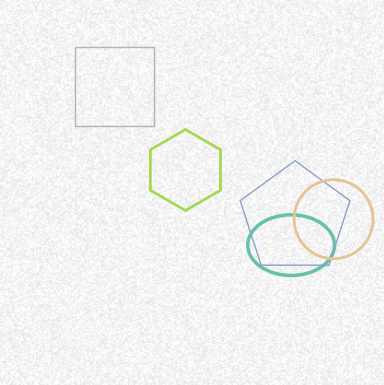[{"shape": "oval", "thickness": 2.5, "radius": 0.56, "center": [0.756, 0.363]}, {"shape": "pentagon", "thickness": 1, "radius": 0.75, "center": [0.766, 0.433]}, {"shape": "hexagon", "thickness": 2, "radius": 0.53, "center": [0.482, 0.558]}, {"shape": "circle", "thickness": 2, "radius": 0.51, "center": [0.867, 0.431]}, {"shape": "square", "thickness": 1, "radius": 0.51, "center": [0.298, 0.776]}]